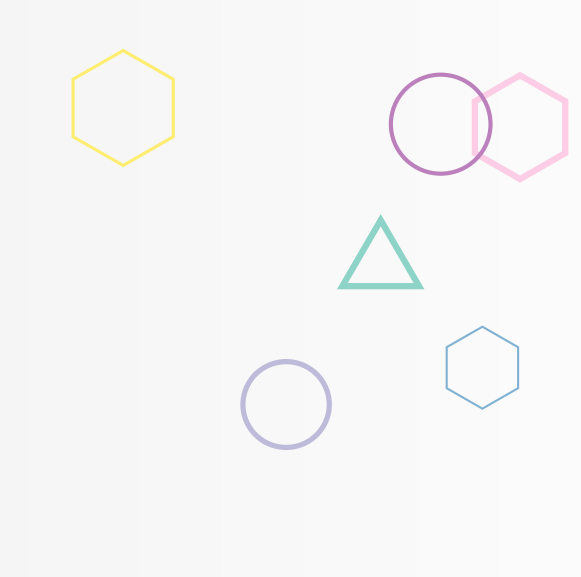[{"shape": "triangle", "thickness": 3, "radius": 0.38, "center": [0.655, 0.542]}, {"shape": "circle", "thickness": 2.5, "radius": 0.37, "center": [0.492, 0.299]}, {"shape": "hexagon", "thickness": 1, "radius": 0.35, "center": [0.83, 0.362]}, {"shape": "hexagon", "thickness": 3, "radius": 0.45, "center": [0.895, 0.779]}, {"shape": "circle", "thickness": 2, "radius": 0.43, "center": [0.758, 0.784]}, {"shape": "hexagon", "thickness": 1.5, "radius": 0.5, "center": [0.212, 0.812]}]